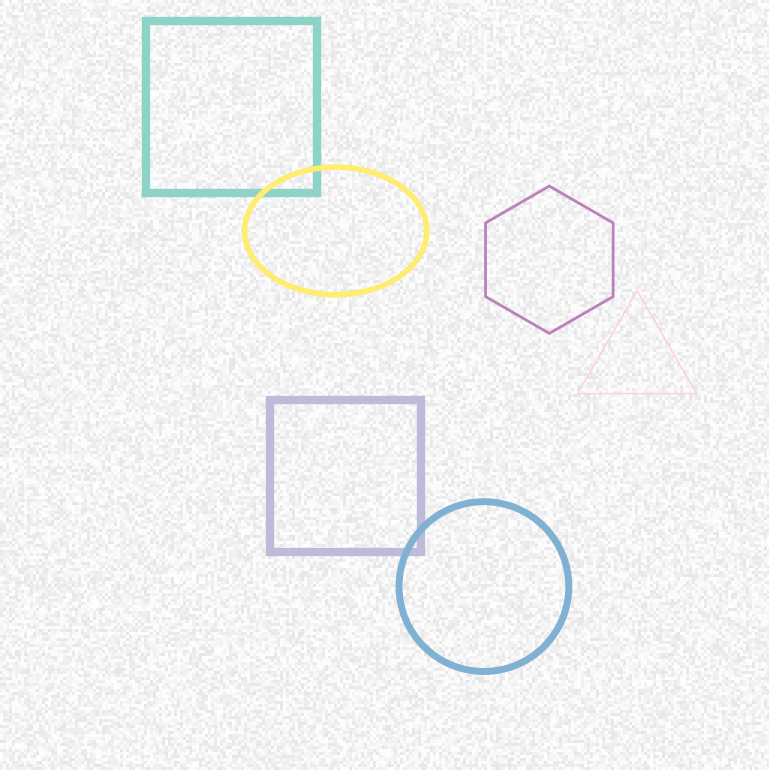[{"shape": "square", "thickness": 3, "radius": 0.56, "center": [0.301, 0.861]}, {"shape": "square", "thickness": 3, "radius": 0.49, "center": [0.448, 0.382]}, {"shape": "circle", "thickness": 2.5, "radius": 0.55, "center": [0.628, 0.238]}, {"shape": "triangle", "thickness": 0.5, "radius": 0.45, "center": [0.827, 0.533]}, {"shape": "hexagon", "thickness": 1, "radius": 0.48, "center": [0.713, 0.663]}, {"shape": "oval", "thickness": 2, "radius": 0.59, "center": [0.436, 0.7]}]